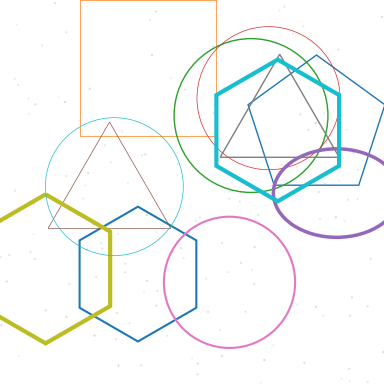[{"shape": "pentagon", "thickness": 1, "radius": 0.93, "center": [0.822, 0.67]}, {"shape": "hexagon", "thickness": 1.5, "radius": 0.88, "center": [0.358, 0.288]}, {"shape": "square", "thickness": 0.5, "radius": 0.88, "center": [0.385, 0.823]}, {"shape": "circle", "thickness": 1, "radius": 1.0, "center": [0.652, 0.7]}, {"shape": "circle", "thickness": 0.5, "radius": 0.93, "center": [0.697, 0.745]}, {"shape": "oval", "thickness": 2.5, "radius": 0.82, "center": [0.874, 0.499]}, {"shape": "triangle", "thickness": 0.5, "radius": 0.92, "center": [0.284, 0.499]}, {"shape": "circle", "thickness": 1.5, "radius": 0.85, "center": [0.596, 0.267]}, {"shape": "triangle", "thickness": 1, "radius": 0.89, "center": [0.726, 0.681]}, {"shape": "hexagon", "thickness": 3, "radius": 0.97, "center": [0.118, 0.302]}, {"shape": "hexagon", "thickness": 3, "radius": 0.92, "center": [0.721, 0.661]}, {"shape": "circle", "thickness": 0.5, "radius": 0.9, "center": [0.297, 0.515]}]